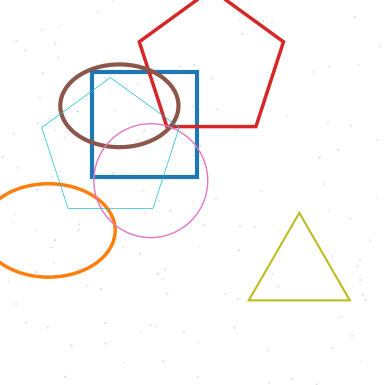[{"shape": "square", "thickness": 3, "radius": 0.68, "center": [0.375, 0.677]}, {"shape": "oval", "thickness": 2.5, "radius": 0.87, "center": [0.126, 0.401]}, {"shape": "pentagon", "thickness": 2.5, "radius": 0.98, "center": [0.549, 0.831]}, {"shape": "oval", "thickness": 3, "radius": 0.77, "center": [0.31, 0.725]}, {"shape": "circle", "thickness": 1, "radius": 0.74, "center": [0.392, 0.531]}, {"shape": "triangle", "thickness": 1.5, "radius": 0.76, "center": [0.777, 0.296]}, {"shape": "pentagon", "thickness": 0.5, "radius": 0.94, "center": [0.287, 0.611]}]